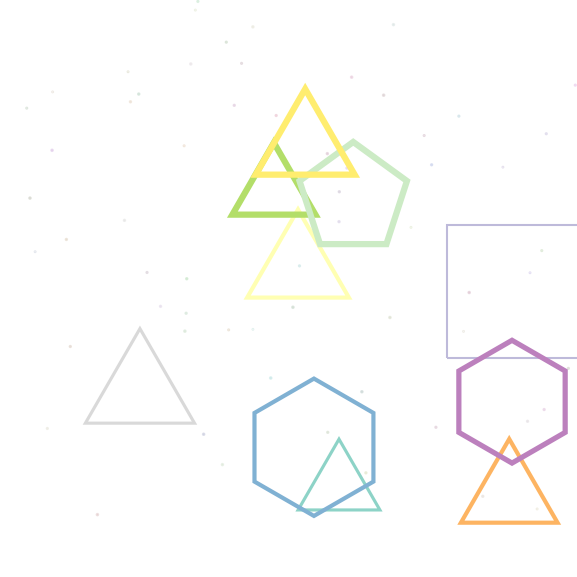[{"shape": "triangle", "thickness": 1.5, "radius": 0.41, "center": [0.587, 0.157]}, {"shape": "triangle", "thickness": 2, "radius": 0.51, "center": [0.516, 0.535]}, {"shape": "square", "thickness": 1, "radius": 0.57, "center": [0.889, 0.494]}, {"shape": "hexagon", "thickness": 2, "radius": 0.59, "center": [0.544, 0.225]}, {"shape": "triangle", "thickness": 2, "radius": 0.48, "center": [0.882, 0.142]}, {"shape": "triangle", "thickness": 3, "radius": 0.41, "center": [0.474, 0.669]}, {"shape": "triangle", "thickness": 1.5, "radius": 0.55, "center": [0.242, 0.321]}, {"shape": "hexagon", "thickness": 2.5, "radius": 0.53, "center": [0.887, 0.304]}, {"shape": "pentagon", "thickness": 3, "radius": 0.49, "center": [0.612, 0.656]}, {"shape": "triangle", "thickness": 3, "radius": 0.49, "center": [0.528, 0.746]}]